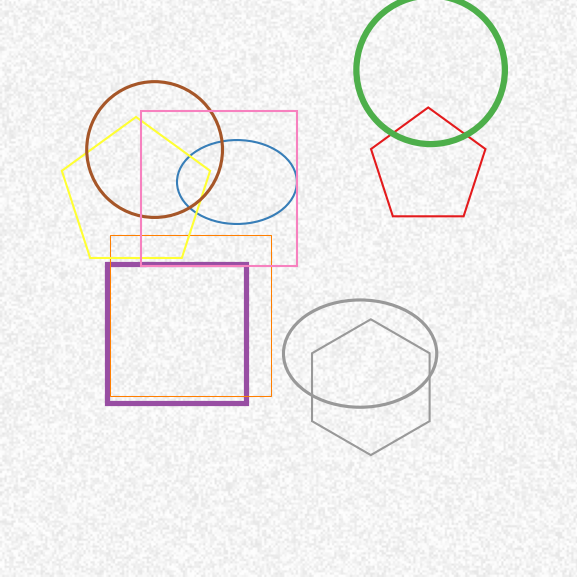[{"shape": "pentagon", "thickness": 1, "radius": 0.52, "center": [0.742, 0.709]}, {"shape": "oval", "thickness": 1, "radius": 0.52, "center": [0.41, 0.684]}, {"shape": "circle", "thickness": 3, "radius": 0.64, "center": [0.746, 0.878]}, {"shape": "square", "thickness": 2.5, "radius": 0.6, "center": [0.305, 0.422]}, {"shape": "square", "thickness": 0.5, "radius": 0.7, "center": [0.33, 0.452]}, {"shape": "pentagon", "thickness": 1, "radius": 0.67, "center": [0.235, 0.662]}, {"shape": "circle", "thickness": 1.5, "radius": 0.59, "center": [0.268, 0.74]}, {"shape": "square", "thickness": 1, "radius": 0.67, "center": [0.379, 0.673]}, {"shape": "hexagon", "thickness": 1, "radius": 0.59, "center": [0.642, 0.329]}, {"shape": "oval", "thickness": 1.5, "radius": 0.66, "center": [0.624, 0.387]}]